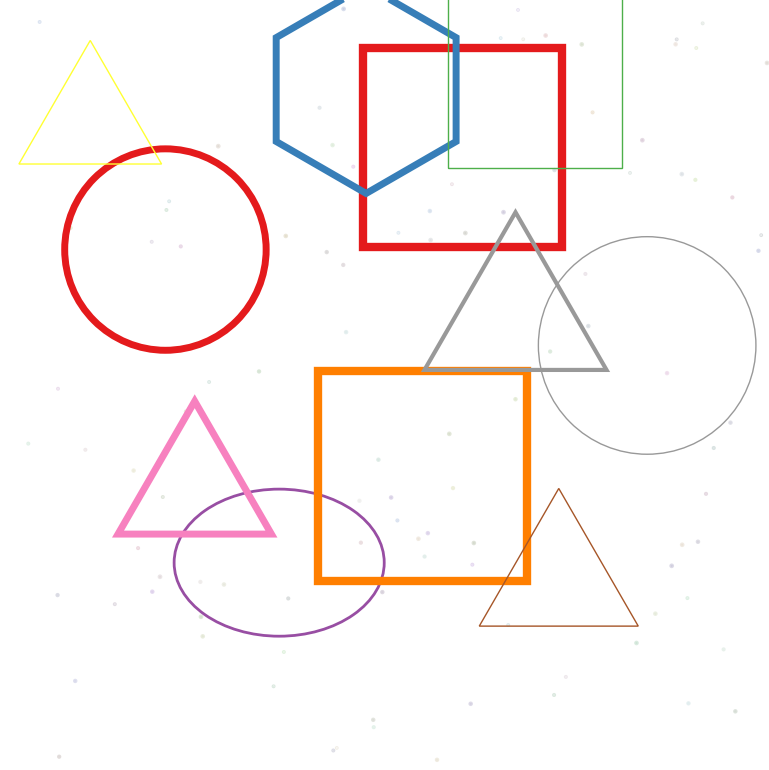[{"shape": "circle", "thickness": 2.5, "radius": 0.65, "center": [0.215, 0.676]}, {"shape": "square", "thickness": 3, "radius": 0.64, "center": [0.601, 0.809]}, {"shape": "hexagon", "thickness": 2.5, "radius": 0.67, "center": [0.476, 0.884]}, {"shape": "square", "thickness": 0.5, "radius": 0.57, "center": [0.695, 0.896]}, {"shape": "oval", "thickness": 1, "radius": 0.68, "center": [0.363, 0.269]}, {"shape": "square", "thickness": 3, "radius": 0.68, "center": [0.549, 0.382]}, {"shape": "triangle", "thickness": 0.5, "radius": 0.53, "center": [0.117, 0.84]}, {"shape": "triangle", "thickness": 0.5, "radius": 0.6, "center": [0.726, 0.246]}, {"shape": "triangle", "thickness": 2.5, "radius": 0.58, "center": [0.253, 0.364]}, {"shape": "triangle", "thickness": 1.5, "radius": 0.68, "center": [0.669, 0.588]}, {"shape": "circle", "thickness": 0.5, "radius": 0.71, "center": [0.84, 0.551]}]